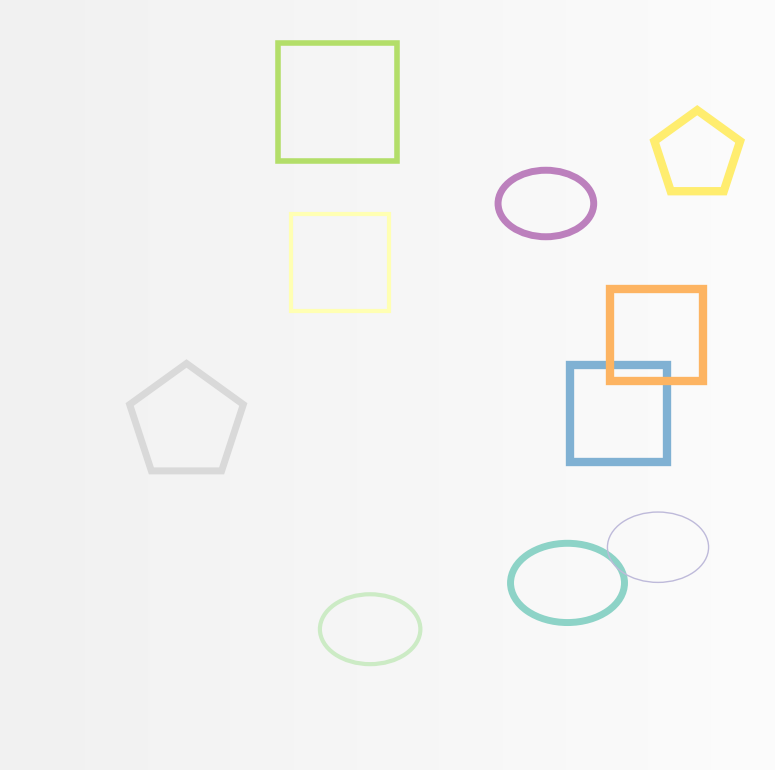[{"shape": "oval", "thickness": 2.5, "radius": 0.37, "center": [0.732, 0.243]}, {"shape": "square", "thickness": 1.5, "radius": 0.32, "center": [0.439, 0.659]}, {"shape": "oval", "thickness": 0.5, "radius": 0.33, "center": [0.849, 0.289]}, {"shape": "square", "thickness": 3, "radius": 0.31, "center": [0.798, 0.463]}, {"shape": "square", "thickness": 3, "radius": 0.3, "center": [0.847, 0.565]}, {"shape": "square", "thickness": 2, "radius": 0.39, "center": [0.435, 0.867]}, {"shape": "pentagon", "thickness": 2.5, "radius": 0.39, "center": [0.241, 0.451]}, {"shape": "oval", "thickness": 2.5, "radius": 0.31, "center": [0.704, 0.736]}, {"shape": "oval", "thickness": 1.5, "radius": 0.32, "center": [0.478, 0.183]}, {"shape": "pentagon", "thickness": 3, "radius": 0.29, "center": [0.9, 0.799]}]